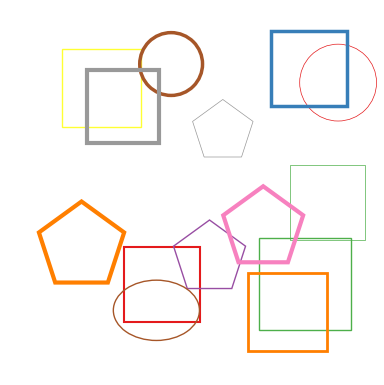[{"shape": "circle", "thickness": 0.5, "radius": 0.5, "center": [0.878, 0.785]}, {"shape": "square", "thickness": 1.5, "radius": 0.49, "center": [0.422, 0.261]}, {"shape": "square", "thickness": 2.5, "radius": 0.49, "center": [0.802, 0.821]}, {"shape": "square", "thickness": 1, "radius": 0.6, "center": [0.792, 0.262]}, {"shape": "square", "thickness": 0.5, "radius": 0.48, "center": [0.851, 0.474]}, {"shape": "pentagon", "thickness": 1, "radius": 0.49, "center": [0.544, 0.33]}, {"shape": "square", "thickness": 2, "radius": 0.51, "center": [0.747, 0.19]}, {"shape": "pentagon", "thickness": 3, "radius": 0.58, "center": [0.212, 0.36]}, {"shape": "square", "thickness": 1, "radius": 0.51, "center": [0.264, 0.771]}, {"shape": "circle", "thickness": 2.5, "radius": 0.41, "center": [0.445, 0.834]}, {"shape": "oval", "thickness": 1, "radius": 0.56, "center": [0.406, 0.194]}, {"shape": "pentagon", "thickness": 3, "radius": 0.55, "center": [0.684, 0.407]}, {"shape": "square", "thickness": 3, "radius": 0.47, "center": [0.32, 0.723]}, {"shape": "pentagon", "thickness": 0.5, "radius": 0.41, "center": [0.579, 0.659]}]